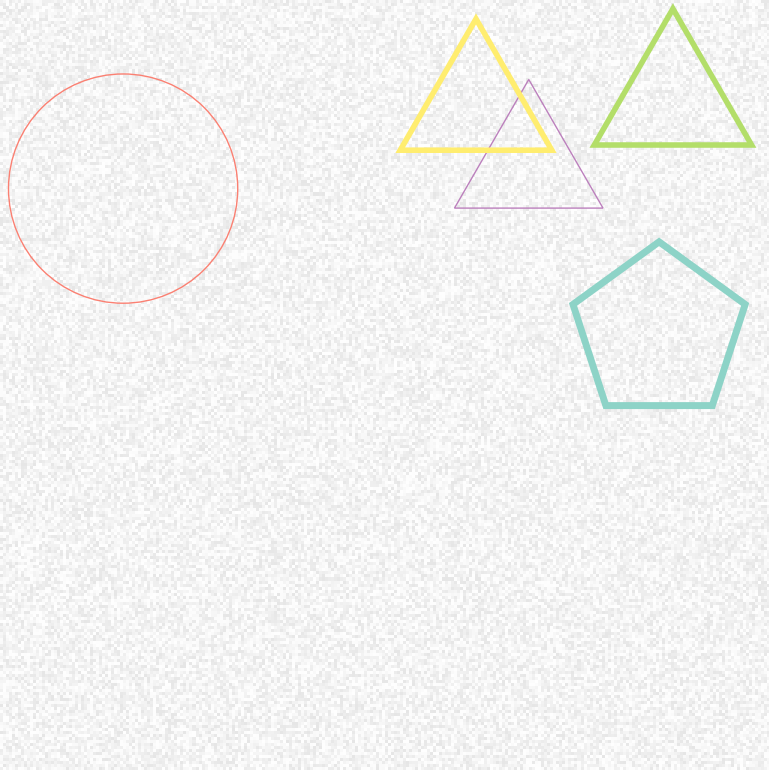[{"shape": "pentagon", "thickness": 2.5, "radius": 0.59, "center": [0.856, 0.568]}, {"shape": "circle", "thickness": 0.5, "radius": 0.74, "center": [0.16, 0.755]}, {"shape": "triangle", "thickness": 2, "radius": 0.59, "center": [0.874, 0.871]}, {"shape": "triangle", "thickness": 0.5, "radius": 0.56, "center": [0.687, 0.785]}, {"shape": "triangle", "thickness": 2, "radius": 0.57, "center": [0.618, 0.862]}]